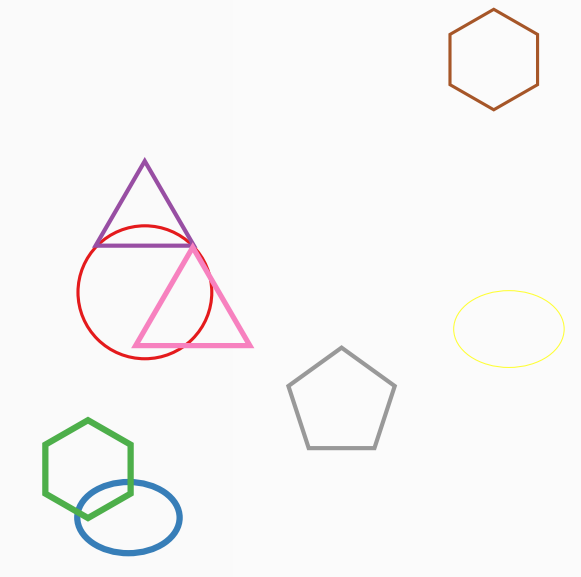[{"shape": "circle", "thickness": 1.5, "radius": 0.58, "center": [0.249, 0.493]}, {"shape": "oval", "thickness": 3, "radius": 0.44, "center": [0.221, 0.103]}, {"shape": "hexagon", "thickness": 3, "radius": 0.42, "center": [0.151, 0.187]}, {"shape": "triangle", "thickness": 2, "radius": 0.49, "center": [0.249, 0.623]}, {"shape": "oval", "thickness": 0.5, "radius": 0.48, "center": [0.876, 0.429]}, {"shape": "hexagon", "thickness": 1.5, "radius": 0.43, "center": [0.85, 0.896]}, {"shape": "triangle", "thickness": 2.5, "radius": 0.57, "center": [0.332, 0.457]}, {"shape": "pentagon", "thickness": 2, "radius": 0.48, "center": [0.588, 0.301]}]